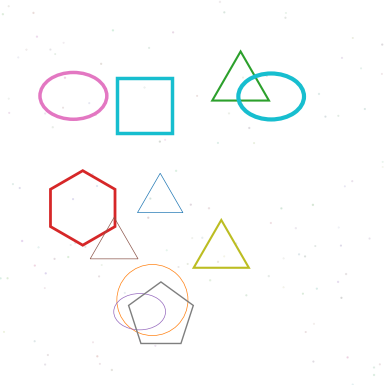[{"shape": "triangle", "thickness": 0.5, "radius": 0.34, "center": [0.416, 0.482]}, {"shape": "circle", "thickness": 0.5, "radius": 0.46, "center": [0.396, 0.221]}, {"shape": "triangle", "thickness": 1.5, "radius": 0.42, "center": [0.625, 0.781]}, {"shape": "hexagon", "thickness": 2, "radius": 0.48, "center": [0.215, 0.46]}, {"shape": "oval", "thickness": 0.5, "radius": 0.34, "center": [0.363, 0.19]}, {"shape": "triangle", "thickness": 0.5, "radius": 0.36, "center": [0.296, 0.364]}, {"shape": "oval", "thickness": 2.5, "radius": 0.43, "center": [0.191, 0.751]}, {"shape": "pentagon", "thickness": 1, "radius": 0.44, "center": [0.418, 0.179]}, {"shape": "triangle", "thickness": 1.5, "radius": 0.41, "center": [0.575, 0.346]}, {"shape": "square", "thickness": 2.5, "radius": 0.36, "center": [0.376, 0.726]}, {"shape": "oval", "thickness": 3, "radius": 0.43, "center": [0.704, 0.749]}]